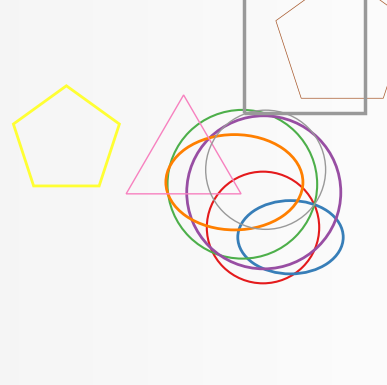[{"shape": "circle", "thickness": 1.5, "radius": 0.73, "center": [0.679, 0.409]}, {"shape": "oval", "thickness": 2, "radius": 0.68, "center": [0.75, 0.384]}, {"shape": "circle", "thickness": 1.5, "radius": 0.97, "center": [0.625, 0.521]}, {"shape": "circle", "thickness": 2, "radius": 0.99, "center": [0.681, 0.5]}, {"shape": "oval", "thickness": 2, "radius": 0.88, "center": [0.605, 0.527]}, {"shape": "pentagon", "thickness": 2, "radius": 0.72, "center": [0.171, 0.633]}, {"shape": "pentagon", "thickness": 0.5, "radius": 0.9, "center": [0.883, 0.891]}, {"shape": "triangle", "thickness": 1, "radius": 0.86, "center": [0.474, 0.582]}, {"shape": "circle", "thickness": 1, "radius": 0.77, "center": [0.686, 0.559]}, {"shape": "square", "thickness": 2.5, "radius": 0.78, "center": [0.787, 0.862]}]